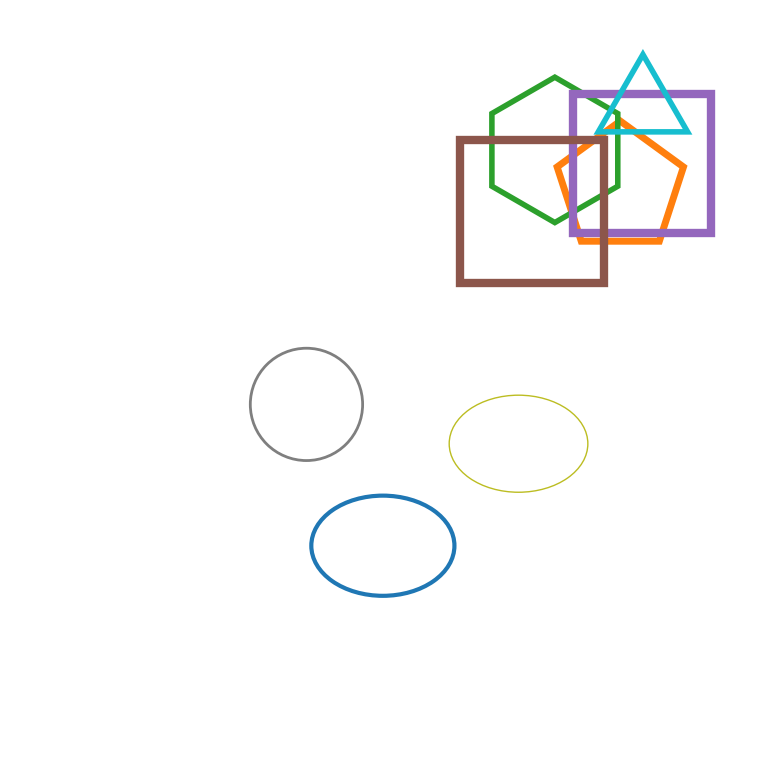[{"shape": "oval", "thickness": 1.5, "radius": 0.46, "center": [0.497, 0.291]}, {"shape": "pentagon", "thickness": 2.5, "radius": 0.43, "center": [0.806, 0.757]}, {"shape": "hexagon", "thickness": 2, "radius": 0.47, "center": [0.721, 0.805]}, {"shape": "square", "thickness": 3, "radius": 0.45, "center": [0.834, 0.788]}, {"shape": "square", "thickness": 3, "radius": 0.47, "center": [0.691, 0.725]}, {"shape": "circle", "thickness": 1, "radius": 0.36, "center": [0.398, 0.475]}, {"shape": "oval", "thickness": 0.5, "radius": 0.45, "center": [0.673, 0.424]}, {"shape": "triangle", "thickness": 2, "radius": 0.33, "center": [0.835, 0.862]}]